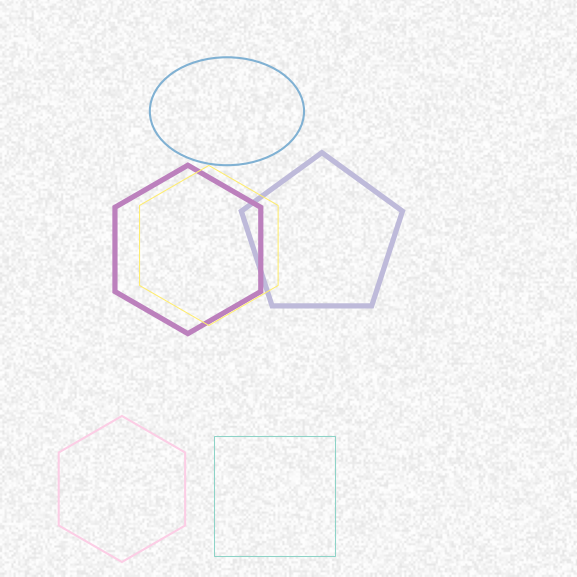[{"shape": "square", "thickness": 0.5, "radius": 0.52, "center": [0.476, 0.14]}, {"shape": "pentagon", "thickness": 2.5, "radius": 0.73, "center": [0.557, 0.588]}, {"shape": "oval", "thickness": 1, "radius": 0.67, "center": [0.393, 0.807]}, {"shape": "hexagon", "thickness": 1, "radius": 0.63, "center": [0.211, 0.152]}, {"shape": "hexagon", "thickness": 2.5, "radius": 0.73, "center": [0.325, 0.567]}, {"shape": "hexagon", "thickness": 0.5, "radius": 0.69, "center": [0.362, 0.574]}]